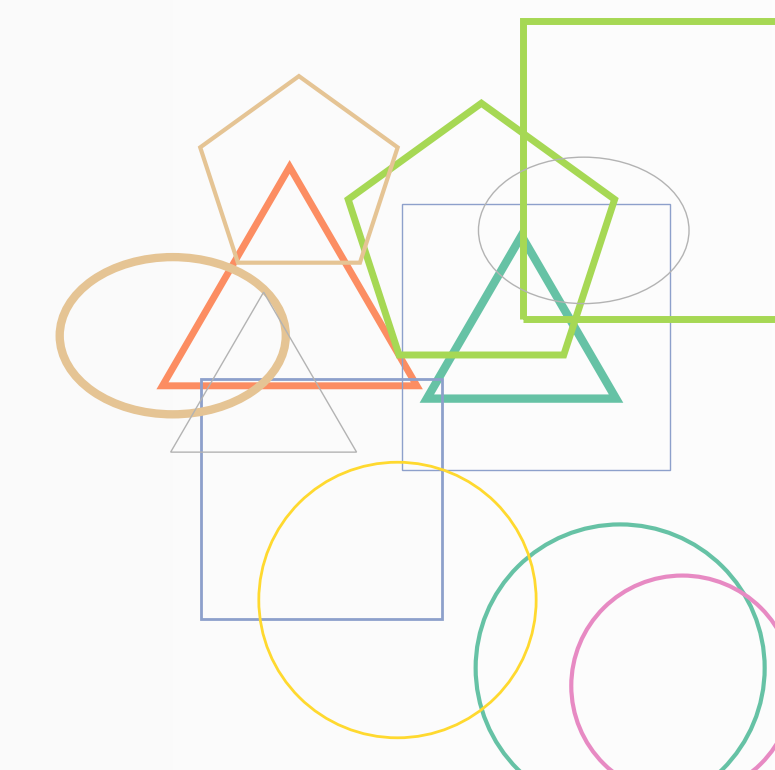[{"shape": "circle", "thickness": 1.5, "radius": 0.93, "center": [0.8, 0.132]}, {"shape": "triangle", "thickness": 3, "radius": 0.7, "center": [0.673, 0.553]}, {"shape": "triangle", "thickness": 2.5, "radius": 0.95, "center": [0.374, 0.594]}, {"shape": "square", "thickness": 1, "radius": 0.78, "center": [0.415, 0.352]}, {"shape": "square", "thickness": 0.5, "radius": 0.86, "center": [0.692, 0.562]}, {"shape": "circle", "thickness": 1.5, "radius": 0.72, "center": [0.88, 0.109]}, {"shape": "pentagon", "thickness": 2.5, "radius": 0.9, "center": [0.621, 0.685]}, {"shape": "square", "thickness": 2.5, "radius": 0.97, "center": [0.869, 0.78]}, {"shape": "circle", "thickness": 1, "radius": 0.89, "center": [0.513, 0.221]}, {"shape": "oval", "thickness": 3, "radius": 0.73, "center": [0.223, 0.564]}, {"shape": "pentagon", "thickness": 1.5, "radius": 0.67, "center": [0.386, 0.767]}, {"shape": "oval", "thickness": 0.5, "radius": 0.68, "center": [0.753, 0.701]}, {"shape": "triangle", "thickness": 0.5, "radius": 0.69, "center": [0.34, 0.482]}]